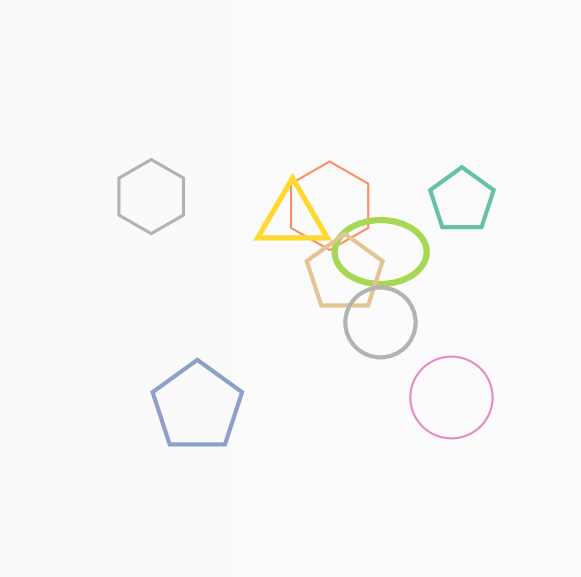[{"shape": "pentagon", "thickness": 2, "radius": 0.29, "center": [0.795, 0.652]}, {"shape": "hexagon", "thickness": 1, "radius": 0.38, "center": [0.567, 0.643]}, {"shape": "pentagon", "thickness": 2, "radius": 0.4, "center": [0.34, 0.295]}, {"shape": "circle", "thickness": 1, "radius": 0.35, "center": [0.777, 0.311]}, {"shape": "oval", "thickness": 3, "radius": 0.4, "center": [0.655, 0.563]}, {"shape": "triangle", "thickness": 2.5, "radius": 0.35, "center": [0.503, 0.622]}, {"shape": "pentagon", "thickness": 2, "radius": 0.34, "center": [0.593, 0.526]}, {"shape": "circle", "thickness": 2, "radius": 0.3, "center": [0.655, 0.441]}, {"shape": "hexagon", "thickness": 1.5, "radius": 0.32, "center": [0.26, 0.659]}]